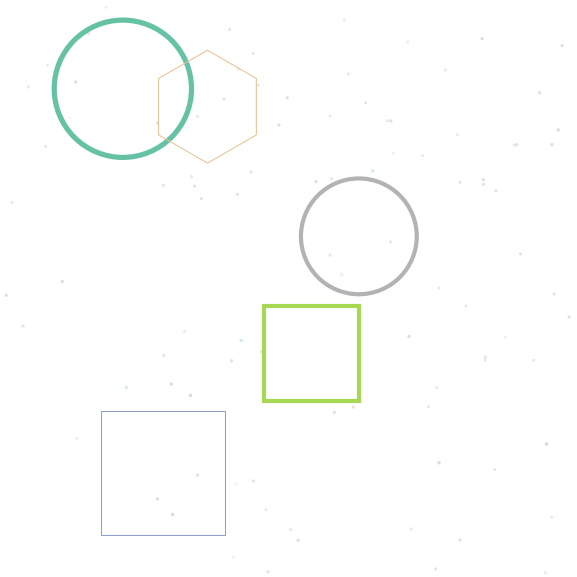[{"shape": "circle", "thickness": 2.5, "radius": 0.59, "center": [0.213, 0.845]}, {"shape": "square", "thickness": 0.5, "radius": 0.53, "center": [0.282, 0.18]}, {"shape": "square", "thickness": 2, "radius": 0.41, "center": [0.539, 0.387]}, {"shape": "hexagon", "thickness": 0.5, "radius": 0.49, "center": [0.359, 0.814]}, {"shape": "circle", "thickness": 2, "radius": 0.5, "center": [0.621, 0.59]}]